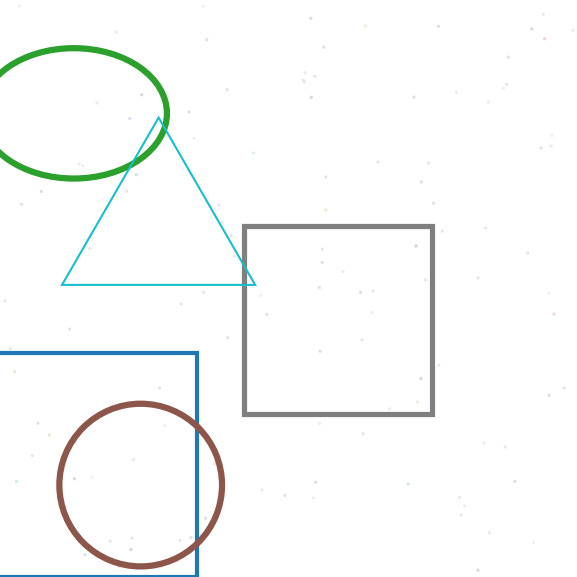[{"shape": "square", "thickness": 2, "radius": 0.97, "center": [0.148, 0.194]}, {"shape": "oval", "thickness": 3, "radius": 0.81, "center": [0.128, 0.803]}, {"shape": "circle", "thickness": 3, "radius": 0.7, "center": [0.244, 0.159]}, {"shape": "square", "thickness": 2.5, "radius": 0.81, "center": [0.585, 0.445]}, {"shape": "triangle", "thickness": 1, "radius": 0.97, "center": [0.275, 0.602]}]